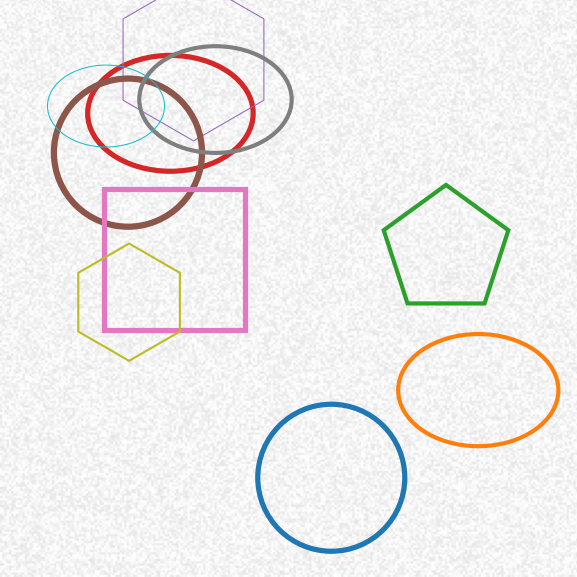[{"shape": "circle", "thickness": 2.5, "radius": 0.64, "center": [0.574, 0.172]}, {"shape": "oval", "thickness": 2, "radius": 0.69, "center": [0.828, 0.324]}, {"shape": "pentagon", "thickness": 2, "radius": 0.57, "center": [0.772, 0.565]}, {"shape": "oval", "thickness": 2.5, "radius": 0.72, "center": [0.295, 0.803]}, {"shape": "hexagon", "thickness": 0.5, "radius": 0.7, "center": [0.335, 0.896]}, {"shape": "circle", "thickness": 3, "radius": 0.64, "center": [0.222, 0.735]}, {"shape": "square", "thickness": 2.5, "radius": 0.61, "center": [0.303, 0.549]}, {"shape": "oval", "thickness": 2, "radius": 0.66, "center": [0.373, 0.827]}, {"shape": "hexagon", "thickness": 1, "radius": 0.51, "center": [0.224, 0.476]}, {"shape": "oval", "thickness": 0.5, "radius": 0.51, "center": [0.184, 0.816]}]